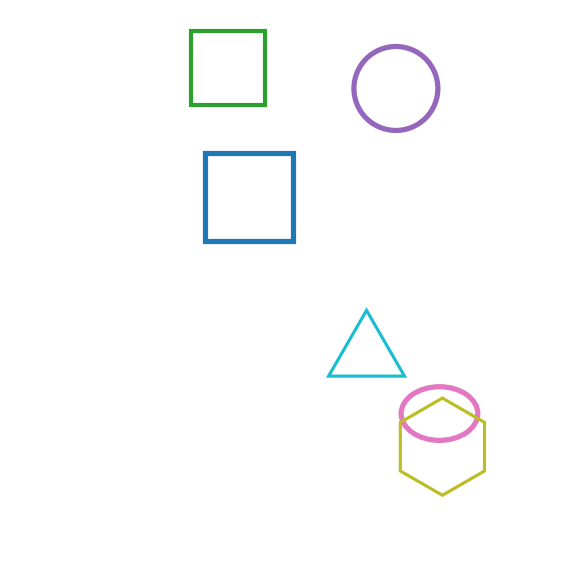[{"shape": "square", "thickness": 2.5, "radius": 0.38, "center": [0.431, 0.658]}, {"shape": "square", "thickness": 2, "radius": 0.32, "center": [0.395, 0.881]}, {"shape": "circle", "thickness": 2.5, "radius": 0.36, "center": [0.686, 0.846]}, {"shape": "oval", "thickness": 2.5, "radius": 0.33, "center": [0.761, 0.283]}, {"shape": "hexagon", "thickness": 1.5, "radius": 0.42, "center": [0.766, 0.226]}, {"shape": "triangle", "thickness": 1.5, "radius": 0.38, "center": [0.635, 0.386]}]